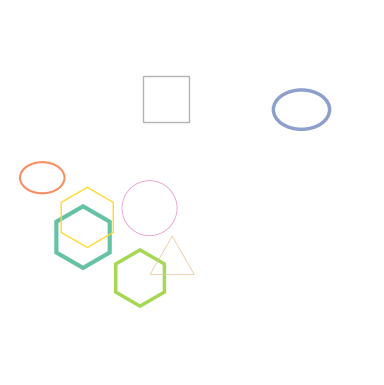[{"shape": "hexagon", "thickness": 3, "radius": 0.4, "center": [0.216, 0.384]}, {"shape": "oval", "thickness": 1.5, "radius": 0.29, "center": [0.11, 0.538]}, {"shape": "oval", "thickness": 2.5, "radius": 0.37, "center": [0.783, 0.715]}, {"shape": "circle", "thickness": 0.5, "radius": 0.36, "center": [0.388, 0.459]}, {"shape": "hexagon", "thickness": 2.5, "radius": 0.36, "center": [0.364, 0.278]}, {"shape": "hexagon", "thickness": 1, "radius": 0.39, "center": [0.227, 0.435]}, {"shape": "triangle", "thickness": 0.5, "radius": 0.33, "center": [0.447, 0.32]}, {"shape": "square", "thickness": 1, "radius": 0.3, "center": [0.432, 0.743]}]